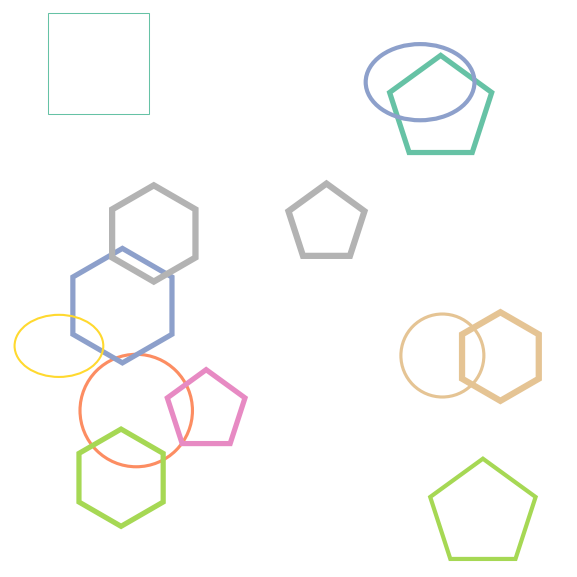[{"shape": "pentagon", "thickness": 2.5, "radius": 0.46, "center": [0.763, 0.81]}, {"shape": "square", "thickness": 0.5, "radius": 0.44, "center": [0.17, 0.89]}, {"shape": "circle", "thickness": 1.5, "radius": 0.49, "center": [0.236, 0.288]}, {"shape": "hexagon", "thickness": 2.5, "radius": 0.5, "center": [0.212, 0.47]}, {"shape": "oval", "thickness": 2, "radius": 0.47, "center": [0.727, 0.857]}, {"shape": "pentagon", "thickness": 2.5, "radius": 0.35, "center": [0.357, 0.288]}, {"shape": "pentagon", "thickness": 2, "radius": 0.48, "center": [0.836, 0.109]}, {"shape": "hexagon", "thickness": 2.5, "radius": 0.42, "center": [0.21, 0.172]}, {"shape": "oval", "thickness": 1, "radius": 0.38, "center": [0.102, 0.4]}, {"shape": "hexagon", "thickness": 3, "radius": 0.38, "center": [0.867, 0.382]}, {"shape": "circle", "thickness": 1.5, "radius": 0.36, "center": [0.766, 0.384]}, {"shape": "hexagon", "thickness": 3, "radius": 0.42, "center": [0.266, 0.595]}, {"shape": "pentagon", "thickness": 3, "radius": 0.35, "center": [0.565, 0.612]}]